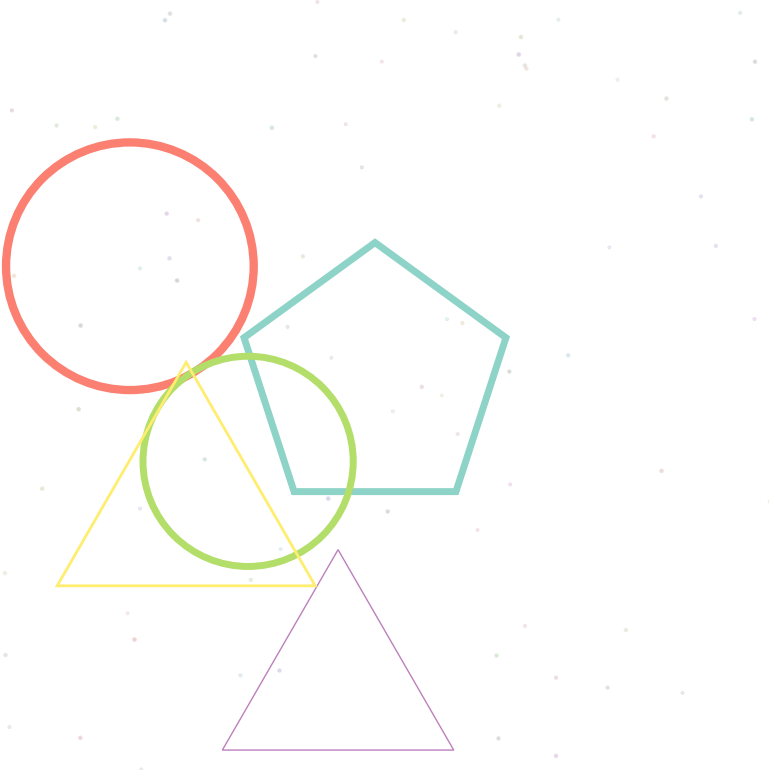[{"shape": "pentagon", "thickness": 2.5, "radius": 0.89, "center": [0.487, 0.506]}, {"shape": "circle", "thickness": 3, "radius": 0.8, "center": [0.169, 0.654]}, {"shape": "circle", "thickness": 2.5, "radius": 0.68, "center": [0.322, 0.401]}, {"shape": "triangle", "thickness": 0.5, "radius": 0.87, "center": [0.439, 0.113]}, {"shape": "triangle", "thickness": 1, "radius": 0.97, "center": [0.242, 0.336]}]